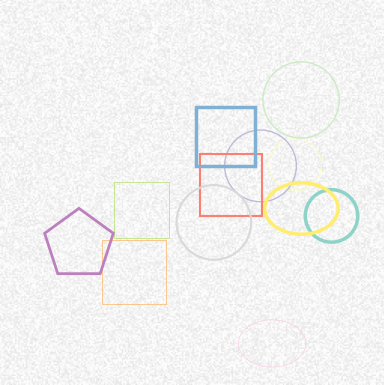[{"shape": "circle", "thickness": 2.5, "radius": 0.34, "center": [0.861, 0.439]}, {"shape": "circle", "thickness": 0.5, "radius": 0.34, "center": [0.767, 0.572]}, {"shape": "circle", "thickness": 1, "radius": 0.47, "center": [0.677, 0.569]}, {"shape": "square", "thickness": 1.5, "radius": 0.4, "center": [0.6, 0.52]}, {"shape": "square", "thickness": 2.5, "radius": 0.39, "center": [0.585, 0.645]}, {"shape": "square", "thickness": 0.5, "radius": 0.41, "center": [0.348, 0.294]}, {"shape": "square", "thickness": 0.5, "radius": 0.36, "center": [0.367, 0.454]}, {"shape": "oval", "thickness": 0.5, "radius": 0.44, "center": [0.707, 0.108]}, {"shape": "circle", "thickness": 1.5, "radius": 0.49, "center": [0.555, 0.422]}, {"shape": "pentagon", "thickness": 2, "radius": 0.47, "center": [0.205, 0.365]}, {"shape": "circle", "thickness": 1, "radius": 0.5, "center": [0.782, 0.74]}, {"shape": "oval", "thickness": 2.5, "radius": 0.48, "center": [0.783, 0.458]}]